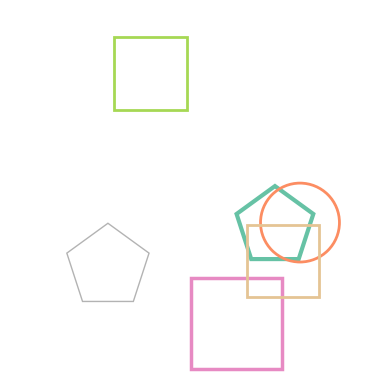[{"shape": "pentagon", "thickness": 3, "radius": 0.52, "center": [0.714, 0.412]}, {"shape": "circle", "thickness": 2, "radius": 0.51, "center": [0.779, 0.422]}, {"shape": "square", "thickness": 2.5, "radius": 0.59, "center": [0.614, 0.159]}, {"shape": "square", "thickness": 2, "radius": 0.47, "center": [0.39, 0.809]}, {"shape": "square", "thickness": 2, "radius": 0.47, "center": [0.735, 0.322]}, {"shape": "pentagon", "thickness": 1, "radius": 0.56, "center": [0.28, 0.308]}]